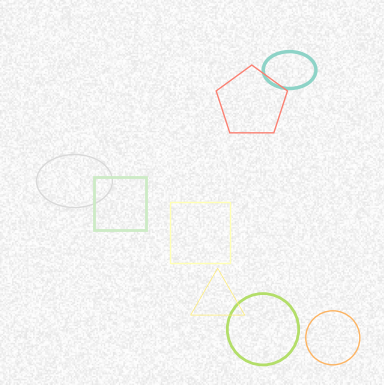[{"shape": "oval", "thickness": 2.5, "radius": 0.34, "center": [0.752, 0.818]}, {"shape": "square", "thickness": 1, "radius": 0.39, "center": [0.52, 0.396]}, {"shape": "pentagon", "thickness": 1, "radius": 0.49, "center": [0.654, 0.734]}, {"shape": "circle", "thickness": 1, "radius": 0.35, "center": [0.864, 0.123]}, {"shape": "circle", "thickness": 2, "radius": 0.46, "center": [0.683, 0.145]}, {"shape": "oval", "thickness": 1, "radius": 0.49, "center": [0.193, 0.53]}, {"shape": "square", "thickness": 2, "radius": 0.34, "center": [0.311, 0.471]}, {"shape": "triangle", "thickness": 0.5, "radius": 0.41, "center": [0.565, 0.222]}]